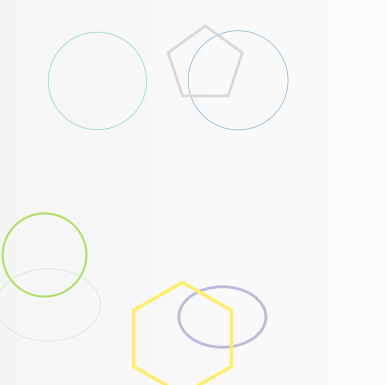[{"shape": "circle", "thickness": 0.5, "radius": 0.63, "center": [0.251, 0.79]}, {"shape": "oval", "thickness": 2, "radius": 0.56, "center": [0.574, 0.177]}, {"shape": "circle", "thickness": 0.5, "radius": 0.64, "center": [0.615, 0.791]}, {"shape": "circle", "thickness": 1.5, "radius": 0.54, "center": [0.115, 0.338]}, {"shape": "pentagon", "thickness": 2, "radius": 0.5, "center": [0.53, 0.832]}, {"shape": "oval", "thickness": 0.5, "radius": 0.67, "center": [0.125, 0.208]}, {"shape": "hexagon", "thickness": 2.5, "radius": 0.73, "center": [0.471, 0.121]}]